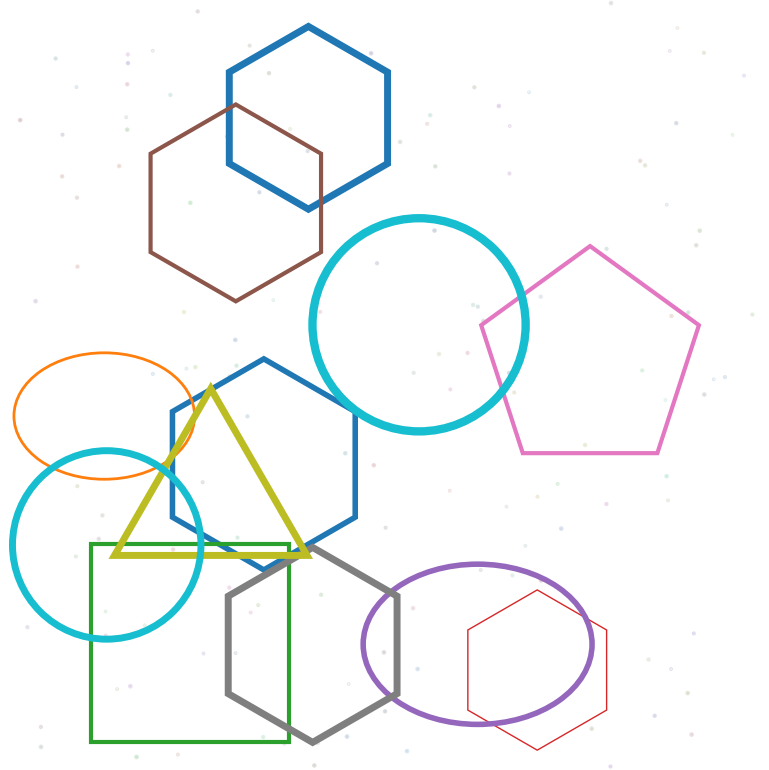[{"shape": "hexagon", "thickness": 2, "radius": 0.69, "center": [0.343, 0.397]}, {"shape": "hexagon", "thickness": 2.5, "radius": 0.59, "center": [0.401, 0.847]}, {"shape": "oval", "thickness": 1, "radius": 0.59, "center": [0.135, 0.46]}, {"shape": "square", "thickness": 1.5, "radius": 0.64, "center": [0.247, 0.165]}, {"shape": "hexagon", "thickness": 0.5, "radius": 0.52, "center": [0.698, 0.13]}, {"shape": "oval", "thickness": 2, "radius": 0.74, "center": [0.62, 0.163]}, {"shape": "hexagon", "thickness": 1.5, "radius": 0.64, "center": [0.306, 0.736]}, {"shape": "pentagon", "thickness": 1.5, "radius": 0.74, "center": [0.766, 0.532]}, {"shape": "hexagon", "thickness": 2.5, "radius": 0.63, "center": [0.406, 0.162]}, {"shape": "triangle", "thickness": 2.5, "radius": 0.72, "center": [0.274, 0.351]}, {"shape": "circle", "thickness": 2.5, "radius": 0.61, "center": [0.139, 0.292]}, {"shape": "circle", "thickness": 3, "radius": 0.69, "center": [0.544, 0.578]}]